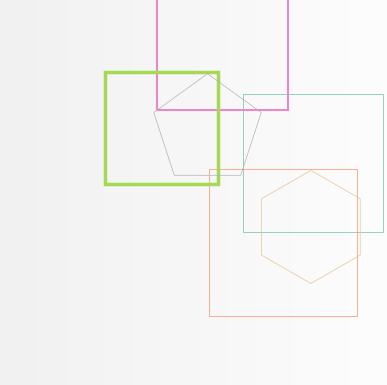[{"shape": "square", "thickness": 0.5, "radius": 0.9, "center": [0.808, 0.577]}, {"shape": "square", "thickness": 0.5, "radius": 0.96, "center": [0.73, 0.37]}, {"shape": "square", "thickness": 1.5, "radius": 0.84, "center": [0.573, 0.883]}, {"shape": "square", "thickness": 2.5, "radius": 0.73, "center": [0.417, 0.667]}, {"shape": "hexagon", "thickness": 0.5, "radius": 0.73, "center": [0.802, 0.411]}, {"shape": "pentagon", "thickness": 0.5, "radius": 0.73, "center": [0.535, 0.663]}]